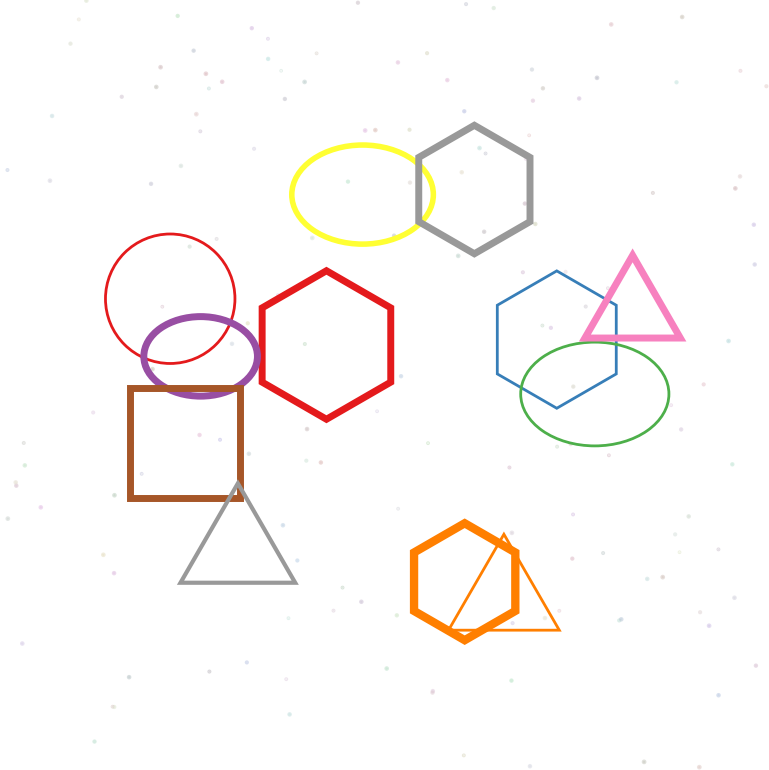[{"shape": "circle", "thickness": 1, "radius": 0.42, "center": [0.221, 0.612]}, {"shape": "hexagon", "thickness": 2.5, "radius": 0.48, "center": [0.424, 0.552]}, {"shape": "hexagon", "thickness": 1, "radius": 0.45, "center": [0.723, 0.559]}, {"shape": "oval", "thickness": 1, "radius": 0.48, "center": [0.772, 0.488]}, {"shape": "oval", "thickness": 2.5, "radius": 0.37, "center": [0.261, 0.537]}, {"shape": "triangle", "thickness": 1, "radius": 0.42, "center": [0.654, 0.223]}, {"shape": "hexagon", "thickness": 3, "radius": 0.38, "center": [0.603, 0.245]}, {"shape": "oval", "thickness": 2, "radius": 0.46, "center": [0.471, 0.747]}, {"shape": "square", "thickness": 2.5, "radius": 0.36, "center": [0.24, 0.425]}, {"shape": "triangle", "thickness": 2.5, "radius": 0.36, "center": [0.822, 0.597]}, {"shape": "triangle", "thickness": 1.5, "radius": 0.43, "center": [0.309, 0.286]}, {"shape": "hexagon", "thickness": 2.5, "radius": 0.42, "center": [0.616, 0.754]}]